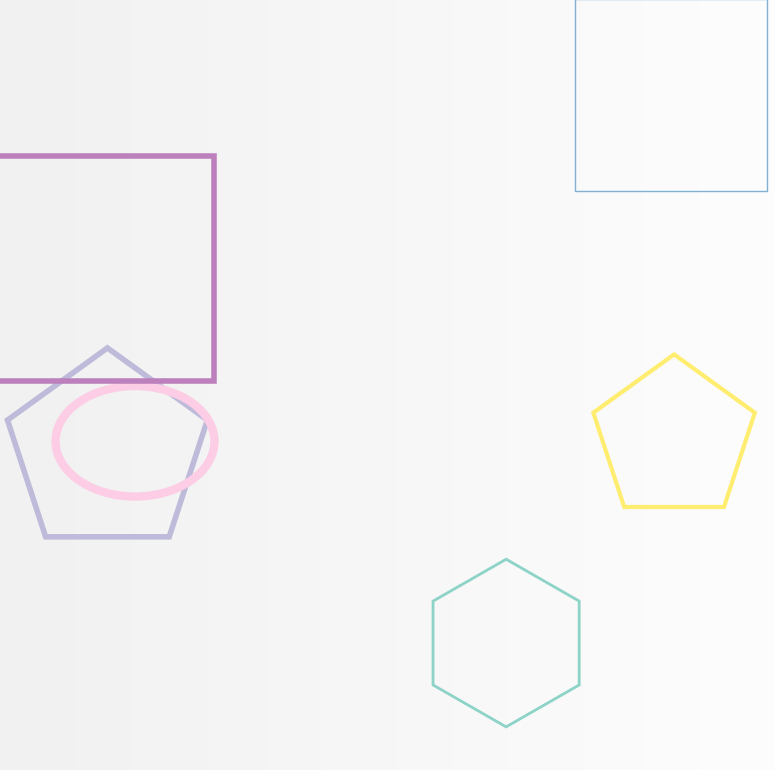[{"shape": "hexagon", "thickness": 1, "radius": 0.54, "center": [0.653, 0.165]}, {"shape": "pentagon", "thickness": 2, "radius": 0.68, "center": [0.139, 0.413]}, {"shape": "square", "thickness": 0.5, "radius": 0.62, "center": [0.866, 0.877]}, {"shape": "oval", "thickness": 3, "radius": 0.51, "center": [0.174, 0.427]}, {"shape": "square", "thickness": 2, "radius": 0.73, "center": [0.13, 0.651]}, {"shape": "pentagon", "thickness": 1.5, "radius": 0.55, "center": [0.87, 0.43]}]